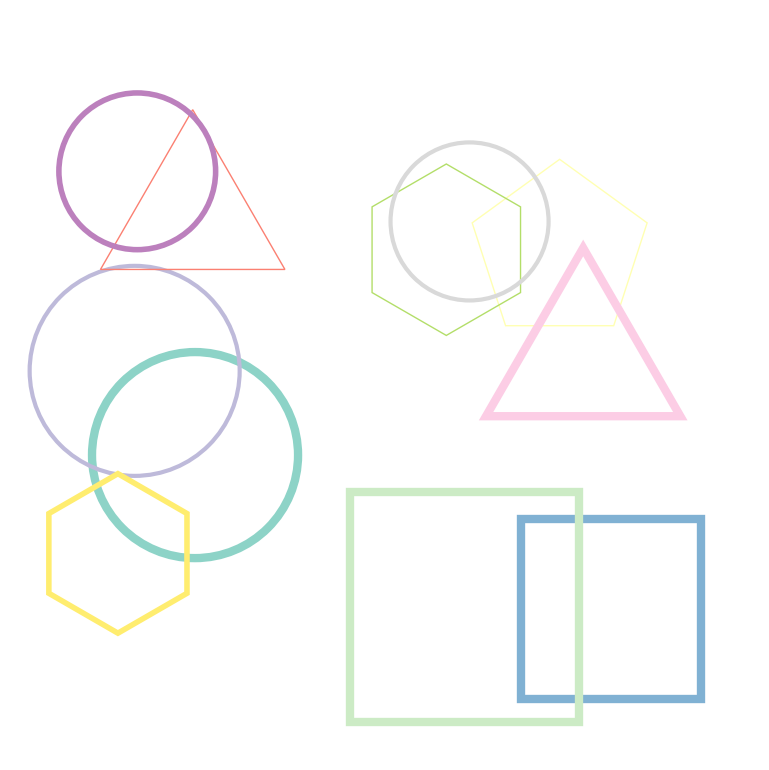[{"shape": "circle", "thickness": 3, "radius": 0.67, "center": [0.253, 0.409]}, {"shape": "pentagon", "thickness": 0.5, "radius": 0.6, "center": [0.727, 0.674]}, {"shape": "circle", "thickness": 1.5, "radius": 0.68, "center": [0.175, 0.518]}, {"shape": "triangle", "thickness": 0.5, "radius": 0.69, "center": [0.25, 0.719]}, {"shape": "square", "thickness": 3, "radius": 0.59, "center": [0.794, 0.209]}, {"shape": "hexagon", "thickness": 0.5, "radius": 0.56, "center": [0.58, 0.676]}, {"shape": "triangle", "thickness": 3, "radius": 0.73, "center": [0.757, 0.532]}, {"shape": "circle", "thickness": 1.5, "radius": 0.51, "center": [0.61, 0.712]}, {"shape": "circle", "thickness": 2, "radius": 0.51, "center": [0.178, 0.778]}, {"shape": "square", "thickness": 3, "radius": 0.75, "center": [0.603, 0.212]}, {"shape": "hexagon", "thickness": 2, "radius": 0.52, "center": [0.153, 0.281]}]